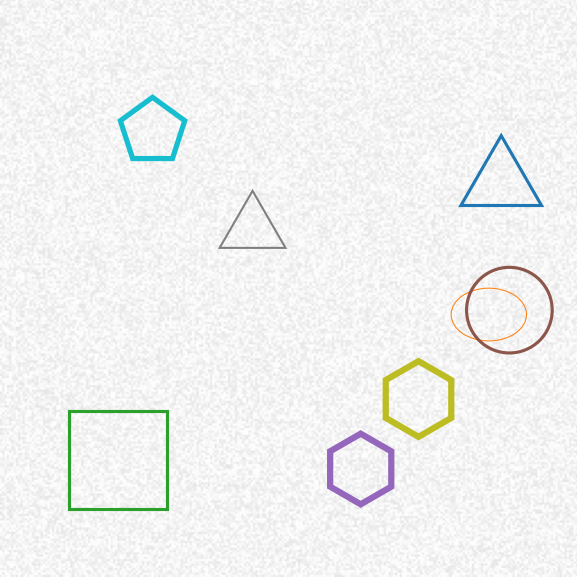[{"shape": "triangle", "thickness": 1.5, "radius": 0.4, "center": [0.868, 0.684]}, {"shape": "oval", "thickness": 0.5, "radius": 0.33, "center": [0.846, 0.454]}, {"shape": "square", "thickness": 1.5, "radius": 0.43, "center": [0.204, 0.203]}, {"shape": "hexagon", "thickness": 3, "radius": 0.31, "center": [0.625, 0.187]}, {"shape": "circle", "thickness": 1.5, "radius": 0.37, "center": [0.882, 0.462]}, {"shape": "triangle", "thickness": 1, "radius": 0.33, "center": [0.437, 0.603]}, {"shape": "hexagon", "thickness": 3, "radius": 0.33, "center": [0.725, 0.308]}, {"shape": "pentagon", "thickness": 2.5, "radius": 0.29, "center": [0.264, 0.772]}]